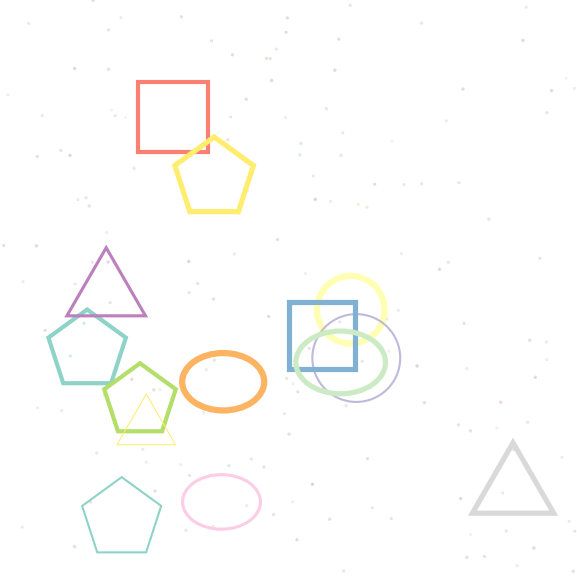[{"shape": "pentagon", "thickness": 1, "radius": 0.36, "center": [0.211, 0.101]}, {"shape": "pentagon", "thickness": 2, "radius": 0.35, "center": [0.151, 0.393]}, {"shape": "circle", "thickness": 3, "radius": 0.29, "center": [0.607, 0.463]}, {"shape": "circle", "thickness": 1, "radius": 0.38, "center": [0.617, 0.379]}, {"shape": "square", "thickness": 2, "radius": 0.3, "center": [0.3, 0.797]}, {"shape": "square", "thickness": 2.5, "radius": 0.29, "center": [0.557, 0.418]}, {"shape": "oval", "thickness": 3, "radius": 0.35, "center": [0.386, 0.338]}, {"shape": "pentagon", "thickness": 2, "radius": 0.33, "center": [0.242, 0.305]}, {"shape": "oval", "thickness": 1.5, "radius": 0.34, "center": [0.384, 0.13]}, {"shape": "triangle", "thickness": 2.5, "radius": 0.41, "center": [0.888, 0.151]}, {"shape": "triangle", "thickness": 1.5, "radius": 0.39, "center": [0.184, 0.492]}, {"shape": "oval", "thickness": 2.5, "radius": 0.39, "center": [0.59, 0.372]}, {"shape": "pentagon", "thickness": 2.5, "radius": 0.36, "center": [0.371, 0.69]}, {"shape": "triangle", "thickness": 0.5, "radius": 0.29, "center": [0.253, 0.258]}]